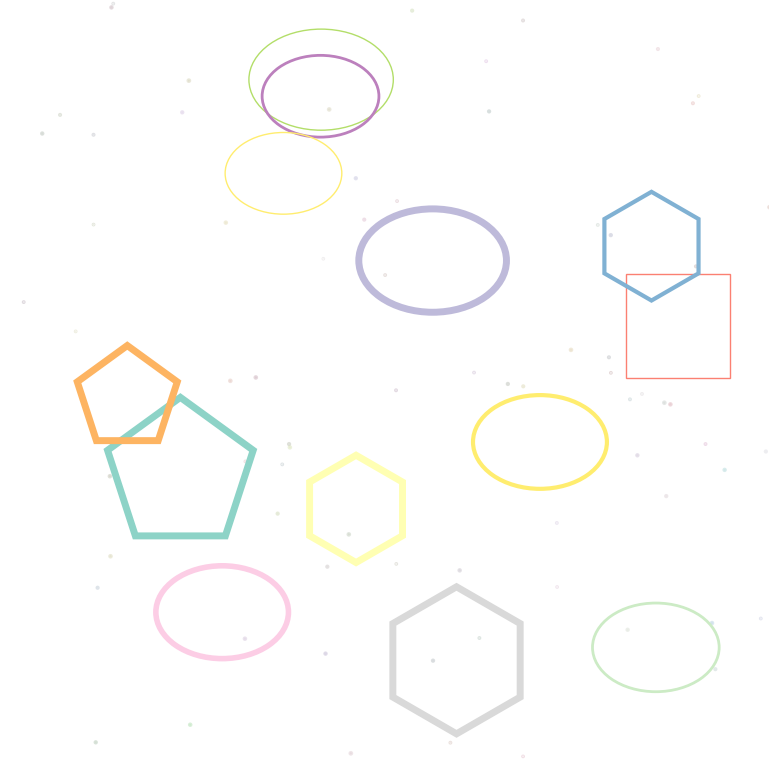[{"shape": "pentagon", "thickness": 2.5, "radius": 0.5, "center": [0.234, 0.384]}, {"shape": "hexagon", "thickness": 2.5, "radius": 0.35, "center": [0.462, 0.339]}, {"shape": "oval", "thickness": 2.5, "radius": 0.48, "center": [0.562, 0.662]}, {"shape": "square", "thickness": 0.5, "radius": 0.34, "center": [0.88, 0.576]}, {"shape": "hexagon", "thickness": 1.5, "radius": 0.35, "center": [0.846, 0.68]}, {"shape": "pentagon", "thickness": 2.5, "radius": 0.34, "center": [0.165, 0.483]}, {"shape": "oval", "thickness": 0.5, "radius": 0.47, "center": [0.417, 0.897]}, {"shape": "oval", "thickness": 2, "radius": 0.43, "center": [0.289, 0.205]}, {"shape": "hexagon", "thickness": 2.5, "radius": 0.48, "center": [0.593, 0.142]}, {"shape": "oval", "thickness": 1, "radius": 0.38, "center": [0.416, 0.875]}, {"shape": "oval", "thickness": 1, "radius": 0.41, "center": [0.852, 0.159]}, {"shape": "oval", "thickness": 1.5, "radius": 0.43, "center": [0.701, 0.426]}, {"shape": "oval", "thickness": 0.5, "radius": 0.38, "center": [0.368, 0.775]}]